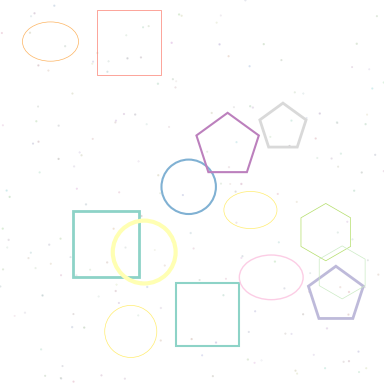[{"shape": "square", "thickness": 2, "radius": 0.42, "center": [0.276, 0.367]}, {"shape": "square", "thickness": 1.5, "radius": 0.41, "center": [0.539, 0.184]}, {"shape": "circle", "thickness": 3, "radius": 0.41, "center": [0.375, 0.345]}, {"shape": "pentagon", "thickness": 2, "radius": 0.37, "center": [0.872, 0.233]}, {"shape": "square", "thickness": 0.5, "radius": 0.42, "center": [0.335, 0.889]}, {"shape": "circle", "thickness": 1.5, "radius": 0.35, "center": [0.49, 0.515]}, {"shape": "oval", "thickness": 0.5, "radius": 0.36, "center": [0.131, 0.892]}, {"shape": "hexagon", "thickness": 0.5, "radius": 0.37, "center": [0.846, 0.397]}, {"shape": "oval", "thickness": 1, "radius": 0.41, "center": [0.705, 0.28]}, {"shape": "pentagon", "thickness": 2, "radius": 0.32, "center": [0.735, 0.669]}, {"shape": "pentagon", "thickness": 1.5, "radius": 0.43, "center": [0.591, 0.622]}, {"shape": "hexagon", "thickness": 0.5, "radius": 0.34, "center": [0.889, 0.292]}, {"shape": "oval", "thickness": 0.5, "radius": 0.34, "center": [0.65, 0.455]}, {"shape": "circle", "thickness": 0.5, "radius": 0.34, "center": [0.34, 0.139]}]